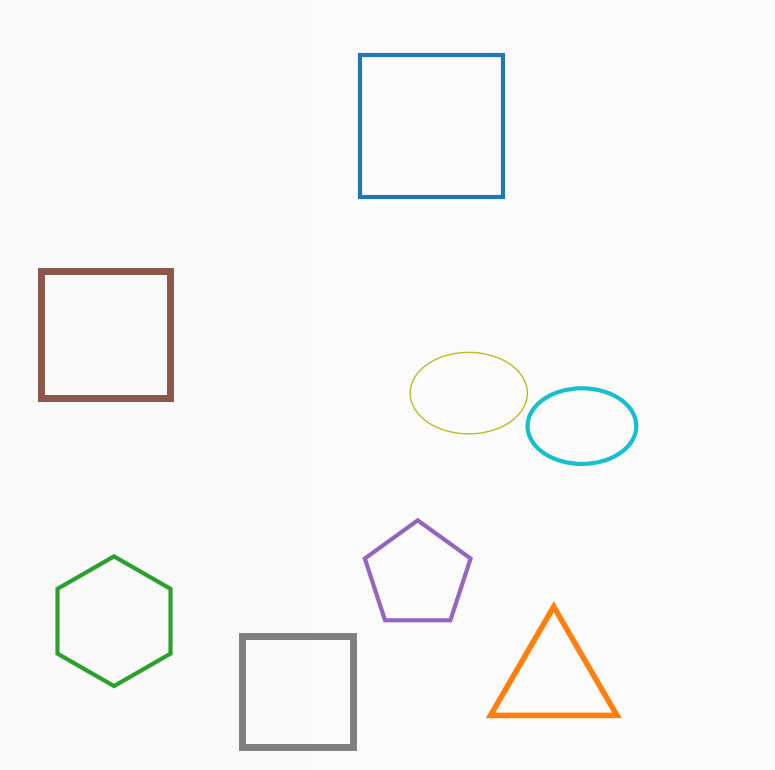[{"shape": "square", "thickness": 1.5, "radius": 0.46, "center": [0.557, 0.836]}, {"shape": "triangle", "thickness": 2, "radius": 0.47, "center": [0.714, 0.118]}, {"shape": "hexagon", "thickness": 1.5, "radius": 0.42, "center": [0.147, 0.193]}, {"shape": "pentagon", "thickness": 1.5, "radius": 0.36, "center": [0.539, 0.252]}, {"shape": "square", "thickness": 2.5, "radius": 0.41, "center": [0.136, 0.566]}, {"shape": "square", "thickness": 2.5, "radius": 0.36, "center": [0.384, 0.102]}, {"shape": "oval", "thickness": 0.5, "radius": 0.38, "center": [0.605, 0.489]}, {"shape": "oval", "thickness": 1.5, "radius": 0.35, "center": [0.751, 0.447]}]